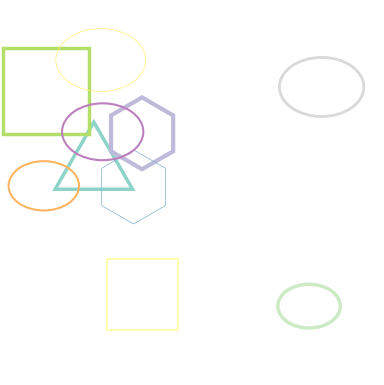[{"shape": "triangle", "thickness": 2.5, "radius": 0.58, "center": [0.244, 0.567]}, {"shape": "square", "thickness": 1.5, "radius": 0.46, "center": [0.37, 0.234]}, {"shape": "hexagon", "thickness": 3, "radius": 0.47, "center": [0.369, 0.654]}, {"shape": "hexagon", "thickness": 0.5, "radius": 0.48, "center": [0.347, 0.514]}, {"shape": "oval", "thickness": 1.5, "radius": 0.46, "center": [0.114, 0.517]}, {"shape": "square", "thickness": 2.5, "radius": 0.56, "center": [0.119, 0.764]}, {"shape": "oval", "thickness": 2, "radius": 0.55, "center": [0.835, 0.774]}, {"shape": "oval", "thickness": 1.5, "radius": 0.53, "center": [0.267, 0.658]}, {"shape": "oval", "thickness": 2.5, "radius": 0.41, "center": [0.803, 0.205]}, {"shape": "oval", "thickness": 0.5, "radius": 0.58, "center": [0.262, 0.844]}]